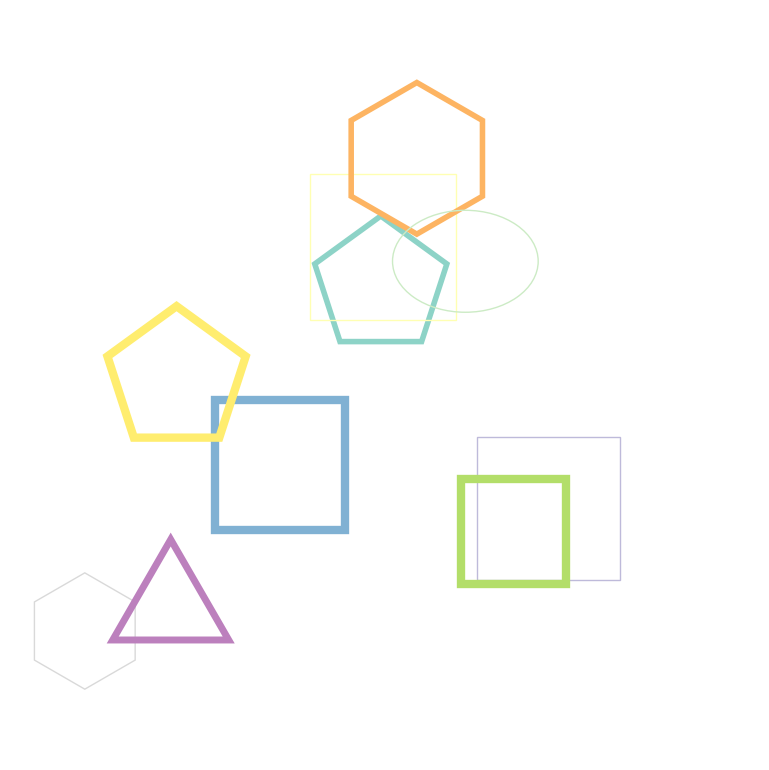[{"shape": "pentagon", "thickness": 2, "radius": 0.45, "center": [0.495, 0.629]}, {"shape": "square", "thickness": 0.5, "radius": 0.47, "center": [0.498, 0.68]}, {"shape": "square", "thickness": 0.5, "radius": 0.47, "center": [0.712, 0.339]}, {"shape": "square", "thickness": 3, "radius": 0.42, "center": [0.363, 0.396]}, {"shape": "hexagon", "thickness": 2, "radius": 0.49, "center": [0.541, 0.794]}, {"shape": "square", "thickness": 3, "radius": 0.34, "center": [0.667, 0.31]}, {"shape": "hexagon", "thickness": 0.5, "radius": 0.38, "center": [0.11, 0.181]}, {"shape": "triangle", "thickness": 2.5, "radius": 0.43, "center": [0.222, 0.212]}, {"shape": "oval", "thickness": 0.5, "radius": 0.47, "center": [0.604, 0.661]}, {"shape": "pentagon", "thickness": 3, "radius": 0.47, "center": [0.229, 0.508]}]